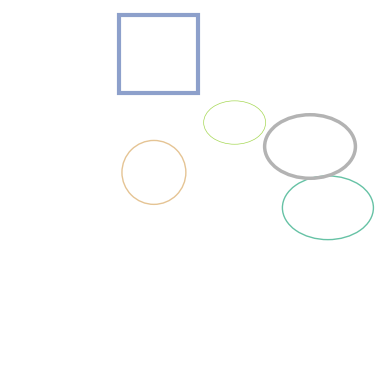[{"shape": "oval", "thickness": 1, "radius": 0.59, "center": [0.852, 0.46]}, {"shape": "square", "thickness": 3, "radius": 0.51, "center": [0.412, 0.861]}, {"shape": "oval", "thickness": 0.5, "radius": 0.4, "center": [0.61, 0.682]}, {"shape": "circle", "thickness": 1, "radius": 0.42, "center": [0.4, 0.552]}, {"shape": "oval", "thickness": 2.5, "radius": 0.59, "center": [0.805, 0.619]}]